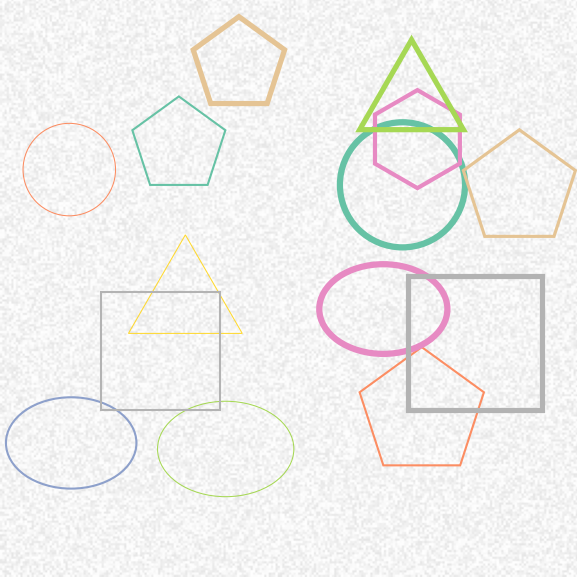[{"shape": "circle", "thickness": 3, "radius": 0.54, "center": [0.697, 0.679]}, {"shape": "pentagon", "thickness": 1, "radius": 0.42, "center": [0.31, 0.747]}, {"shape": "circle", "thickness": 0.5, "radius": 0.4, "center": [0.12, 0.705]}, {"shape": "pentagon", "thickness": 1, "radius": 0.57, "center": [0.73, 0.285]}, {"shape": "oval", "thickness": 1, "radius": 0.56, "center": [0.123, 0.232]}, {"shape": "hexagon", "thickness": 2, "radius": 0.42, "center": [0.723, 0.758]}, {"shape": "oval", "thickness": 3, "radius": 0.55, "center": [0.664, 0.464]}, {"shape": "triangle", "thickness": 2.5, "radius": 0.52, "center": [0.713, 0.826]}, {"shape": "oval", "thickness": 0.5, "radius": 0.59, "center": [0.391, 0.222]}, {"shape": "triangle", "thickness": 0.5, "radius": 0.57, "center": [0.321, 0.479]}, {"shape": "pentagon", "thickness": 2.5, "radius": 0.42, "center": [0.414, 0.887]}, {"shape": "pentagon", "thickness": 1.5, "radius": 0.51, "center": [0.899, 0.672]}, {"shape": "square", "thickness": 2.5, "radius": 0.58, "center": [0.822, 0.406]}, {"shape": "square", "thickness": 1, "radius": 0.51, "center": [0.278, 0.391]}]